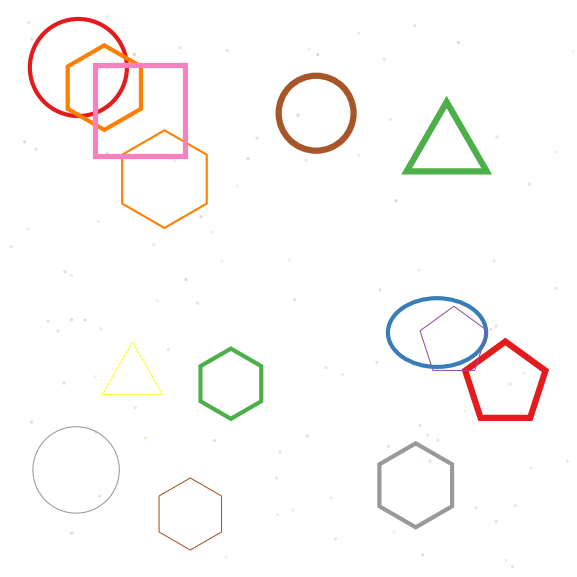[{"shape": "pentagon", "thickness": 3, "radius": 0.37, "center": [0.875, 0.335]}, {"shape": "circle", "thickness": 2, "radius": 0.42, "center": [0.136, 0.882]}, {"shape": "oval", "thickness": 2, "radius": 0.43, "center": [0.757, 0.423]}, {"shape": "triangle", "thickness": 3, "radius": 0.4, "center": [0.773, 0.742]}, {"shape": "hexagon", "thickness": 2, "radius": 0.3, "center": [0.4, 0.335]}, {"shape": "pentagon", "thickness": 0.5, "radius": 0.31, "center": [0.786, 0.407]}, {"shape": "hexagon", "thickness": 2, "radius": 0.37, "center": [0.181, 0.847]}, {"shape": "hexagon", "thickness": 1, "radius": 0.42, "center": [0.285, 0.689]}, {"shape": "triangle", "thickness": 0.5, "radius": 0.3, "center": [0.229, 0.346]}, {"shape": "circle", "thickness": 3, "radius": 0.32, "center": [0.547, 0.803]}, {"shape": "hexagon", "thickness": 0.5, "radius": 0.31, "center": [0.329, 0.109]}, {"shape": "square", "thickness": 2.5, "radius": 0.39, "center": [0.243, 0.808]}, {"shape": "circle", "thickness": 0.5, "radius": 0.37, "center": [0.132, 0.185]}, {"shape": "hexagon", "thickness": 2, "radius": 0.36, "center": [0.72, 0.159]}]